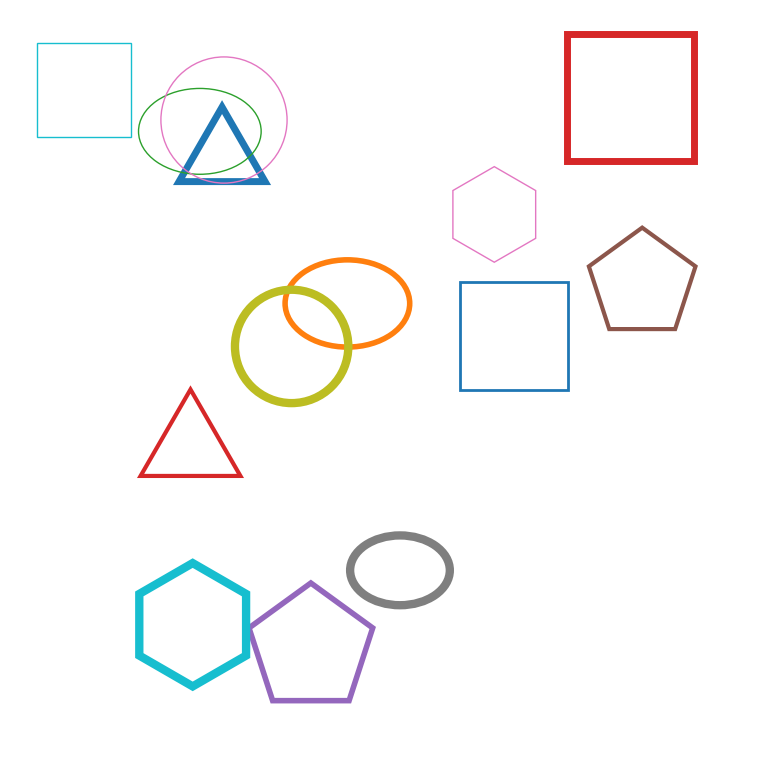[{"shape": "square", "thickness": 1, "radius": 0.35, "center": [0.668, 0.563]}, {"shape": "triangle", "thickness": 2.5, "radius": 0.32, "center": [0.288, 0.796]}, {"shape": "oval", "thickness": 2, "radius": 0.4, "center": [0.451, 0.606]}, {"shape": "oval", "thickness": 0.5, "radius": 0.4, "center": [0.26, 0.829]}, {"shape": "triangle", "thickness": 1.5, "radius": 0.37, "center": [0.247, 0.419]}, {"shape": "square", "thickness": 2.5, "radius": 0.41, "center": [0.819, 0.873]}, {"shape": "pentagon", "thickness": 2, "radius": 0.42, "center": [0.404, 0.158]}, {"shape": "pentagon", "thickness": 1.5, "radius": 0.36, "center": [0.834, 0.632]}, {"shape": "hexagon", "thickness": 0.5, "radius": 0.31, "center": [0.642, 0.722]}, {"shape": "circle", "thickness": 0.5, "radius": 0.41, "center": [0.291, 0.844]}, {"shape": "oval", "thickness": 3, "radius": 0.32, "center": [0.519, 0.259]}, {"shape": "circle", "thickness": 3, "radius": 0.37, "center": [0.379, 0.55]}, {"shape": "square", "thickness": 0.5, "radius": 0.31, "center": [0.109, 0.883]}, {"shape": "hexagon", "thickness": 3, "radius": 0.4, "center": [0.25, 0.189]}]